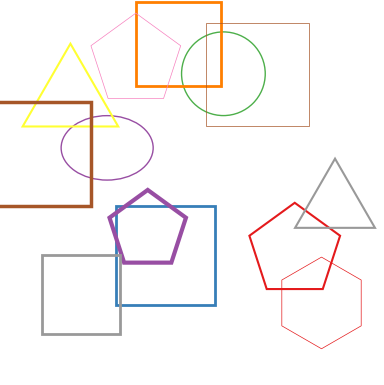[{"shape": "hexagon", "thickness": 0.5, "radius": 0.6, "center": [0.835, 0.213]}, {"shape": "pentagon", "thickness": 1.5, "radius": 0.62, "center": [0.766, 0.349]}, {"shape": "square", "thickness": 2, "radius": 0.64, "center": [0.431, 0.337]}, {"shape": "circle", "thickness": 1, "radius": 0.54, "center": [0.58, 0.808]}, {"shape": "pentagon", "thickness": 3, "radius": 0.52, "center": [0.384, 0.402]}, {"shape": "oval", "thickness": 1, "radius": 0.6, "center": [0.278, 0.616]}, {"shape": "square", "thickness": 2, "radius": 0.55, "center": [0.464, 0.886]}, {"shape": "triangle", "thickness": 1.5, "radius": 0.72, "center": [0.183, 0.743]}, {"shape": "square", "thickness": 0.5, "radius": 0.67, "center": [0.669, 0.807]}, {"shape": "square", "thickness": 2.5, "radius": 0.67, "center": [0.102, 0.6]}, {"shape": "pentagon", "thickness": 0.5, "radius": 0.61, "center": [0.353, 0.843]}, {"shape": "square", "thickness": 2, "radius": 0.51, "center": [0.21, 0.235]}, {"shape": "triangle", "thickness": 1.5, "radius": 0.6, "center": [0.87, 0.468]}]